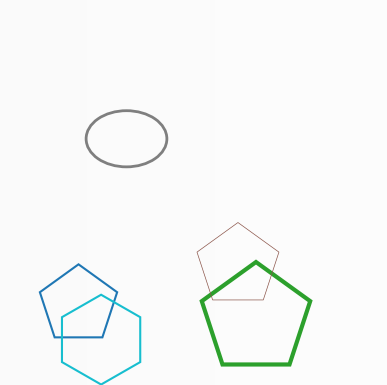[{"shape": "pentagon", "thickness": 1.5, "radius": 0.52, "center": [0.203, 0.209]}, {"shape": "pentagon", "thickness": 3, "radius": 0.74, "center": [0.661, 0.172]}, {"shape": "pentagon", "thickness": 0.5, "radius": 0.56, "center": [0.614, 0.311]}, {"shape": "oval", "thickness": 2, "radius": 0.52, "center": [0.326, 0.64]}, {"shape": "hexagon", "thickness": 1.5, "radius": 0.58, "center": [0.261, 0.118]}]